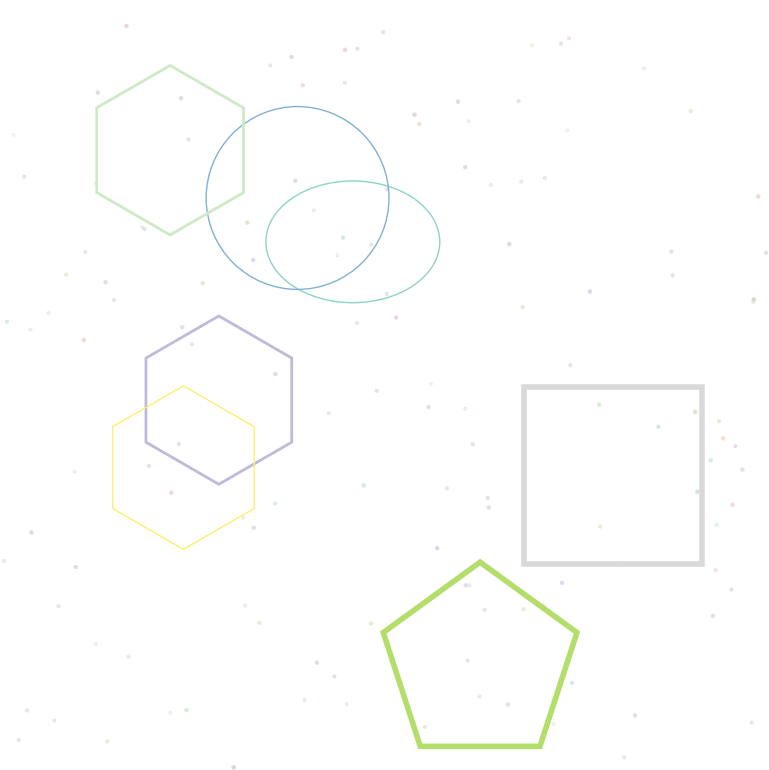[{"shape": "oval", "thickness": 0.5, "radius": 0.56, "center": [0.458, 0.686]}, {"shape": "hexagon", "thickness": 1, "radius": 0.55, "center": [0.284, 0.48]}, {"shape": "circle", "thickness": 0.5, "radius": 0.59, "center": [0.386, 0.743]}, {"shape": "pentagon", "thickness": 2, "radius": 0.66, "center": [0.624, 0.138]}, {"shape": "square", "thickness": 2, "radius": 0.58, "center": [0.796, 0.382]}, {"shape": "hexagon", "thickness": 1, "radius": 0.55, "center": [0.221, 0.805]}, {"shape": "hexagon", "thickness": 0.5, "radius": 0.53, "center": [0.238, 0.393]}]